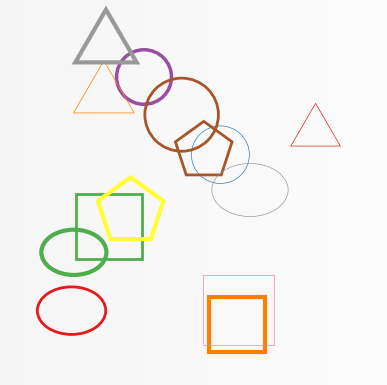[{"shape": "triangle", "thickness": 0.5, "radius": 0.37, "center": [0.814, 0.658]}, {"shape": "oval", "thickness": 2, "radius": 0.44, "center": [0.185, 0.193]}, {"shape": "circle", "thickness": 0.5, "radius": 0.37, "center": [0.569, 0.598]}, {"shape": "square", "thickness": 2, "radius": 0.42, "center": [0.281, 0.411]}, {"shape": "oval", "thickness": 3, "radius": 0.42, "center": [0.191, 0.345]}, {"shape": "circle", "thickness": 2.5, "radius": 0.35, "center": [0.372, 0.8]}, {"shape": "square", "thickness": 3, "radius": 0.36, "center": [0.612, 0.157]}, {"shape": "triangle", "thickness": 0.5, "radius": 0.45, "center": [0.268, 0.752]}, {"shape": "pentagon", "thickness": 3, "radius": 0.44, "center": [0.337, 0.451]}, {"shape": "circle", "thickness": 2, "radius": 0.47, "center": [0.469, 0.702]}, {"shape": "pentagon", "thickness": 2, "radius": 0.38, "center": [0.526, 0.608]}, {"shape": "square", "thickness": 0.5, "radius": 0.46, "center": [0.616, 0.195]}, {"shape": "triangle", "thickness": 3, "radius": 0.46, "center": [0.273, 0.884]}, {"shape": "oval", "thickness": 0.5, "radius": 0.49, "center": [0.645, 0.506]}]